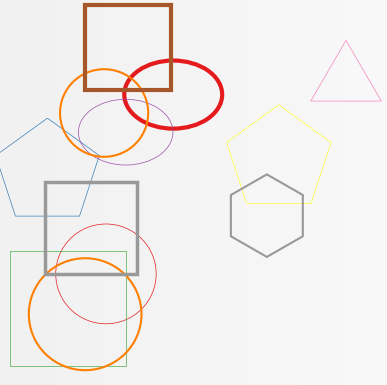[{"shape": "oval", "thickness": 3, "radius": 0.63, "center": [0.447, 0.754]}, {"shape": "circle", "thickness": 0.5, "radius": 0.65, "center": [0.273, 0.289]}, {"shape": "pentagon", "thickness": 0.5, "radius": 0.7, "center": [0.123, 0.552]}, {"shape": "square", "thickness": 0.5, "radius": 0.75, "center": [0.175, 0.198]}, {"shape": "oval", "thickness": 0.5, "radius": 0.61, "center": [0.324, 0.657]}, {"shape": "circle", "thickness": 1.5, "radius": 0.57, "center": [0.269, 0.707]}, {"shape": "circle", "thickness": 1.5, "radius": 0.73, "center": [0.22, 0.184]}, {"shape": "pentagon", "thickness": 0.5, "radius": 0.71, "center": [0.72, 0.586]}, {"shape": "square", "thickness": 3, "radius": 0.55, "center": [0.329, 0.877]}, {"shape": "triangle", "thickness": 0.5, "radius": 0.53, "center": [0.893, 0.79]}, {"shape": "hexagon", "thickness": 1.5, "radius": 0.54, "center": [0.689, 0.44]}, {"shape": "square", "thickness": 2.5, "radius": 0.6, "center": [0.235, 0.408]}]